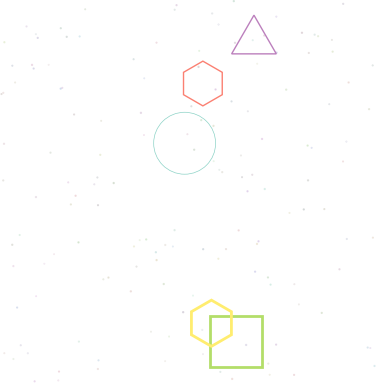[{"shape": "circle", "thickness": 0.5, "radius": 0.4, "center": [0.48, 0.628]}, {"shape": "hexagon", "thickness": 1, "radius": 0.29, "center": [0.527, 0.783]}, {"shape": "square", "thickness": 2, "radius": 0.33, "center": [0.613, 0.113]}, {"shape": "triangle", "thickness": 1, "radius": 0.33, "center": [0.66, 0.894]}, {"shape": "hexagon", "thickness": 2, "radius": 0.3, "center": [0.549, 0.16]}]